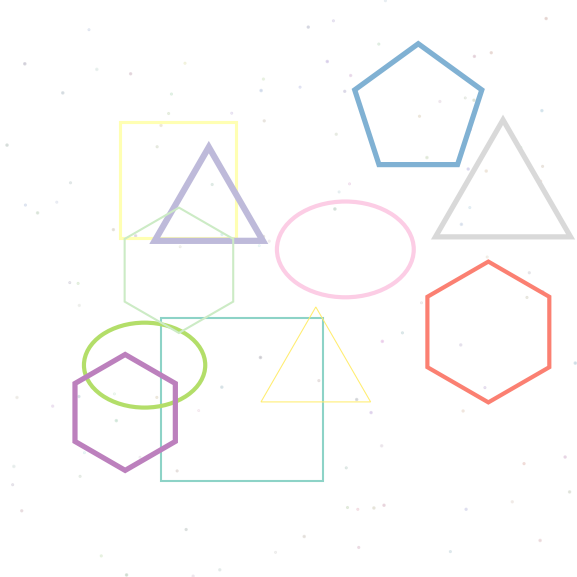[{"shape": "square", "thickness": 1, "radius": 0.7, "center": [0.419, 0.307]}, {"shape": "square", "thickness": 1.5, "radius": 0.5, "center": [0.308, 0.688]}, {"shape": "triangle", "thickness": 3, "radius": 0.54, "center": [0.362, 0.636]}, {"shape": "hexagon", "thickness": 2, "radius": 0.61, "center": [0.846, 0.424]}, {"shape": "pentagon", "thickness": 2.5, "radius": 0.58, "center": [0.724, 0.808]}, {"shape": "oval", "thickness": 2, "radius": 0.53, "center": [0.25, 0.367]}, {"shape": "oval", "thickness": 2, "radius": 0.59, "center": [0.598, 0.567]}, {"shape": "triangle", "thickness": 2.5, "radius": 0.68, "center": [0.871, 0.657]}, {"shape": "hexagon", "thickness": 2.5, "radius": 0.5, "center": [0.217, 0.285]}, {"shape": "hexagon", "thickness": 1, "radius": 0.54, "center": [0.31, 0.531]}, {"shape": "triangle", "thickness": 0.5, "radius": 0.55, "center": [0.547, 0.358]}]